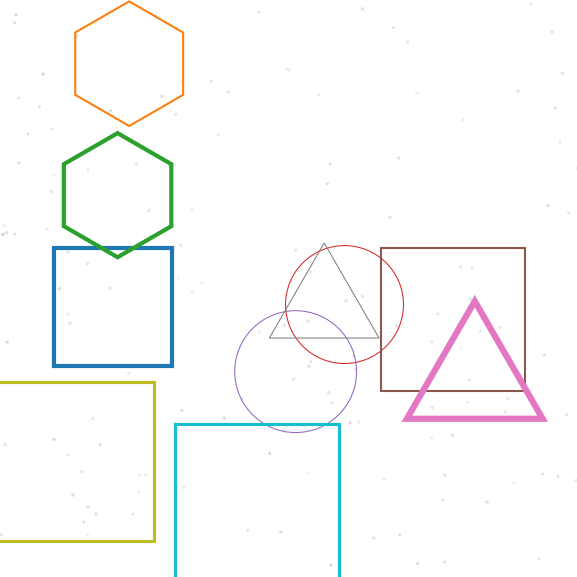[{"shape": "square", "thickness": 2, "radius": 0.51, "center": [0.195, 0.468]}, {"shape": "hexagon", "thickness": 1, "radius": 0.54, "center": [0.224, 0.889]}, {"shape": "hexagon", "thickness": 2, "radius": 0.54, "center": [0.204, 0.661]}, {"shape": "circle", "thickness": 0.5, "radius": 0.51, "center": [0.597, 0.472]}, {"shape": "circle", "thickness": 0.5, "radius": 0.53, "center": [0.512, 0.356]}, {"shape": "square", "thickness": 1, "radius": 0.62, "center": [0.785, 0.446]}, {"shape": "triangle", "thickness": 3, "radius": 0.68, "center": [0.822, 0.342]}, {"shape": "triangle", "thickness": 0.5, "radius": 0.55, "center": [0.561, 0.469]}, {"shape": "square", "thickness": 1.5, "radius": 0.69, "center": [0.13, 0.201]}, {"shape": "square", "thickness": 1.5, "radius": 0.71, "center": [0.445, 0.123]}]